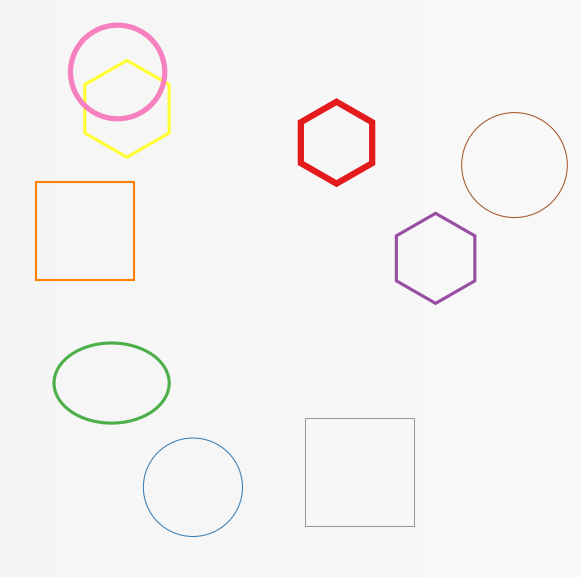[{"shape": "hexagon", "thickness": 3, "radius": 0.35, "center": [0.579, 0.752]}, {"shape": "circle", "thickness": 0.5, "radius": 0.43, "center": [0.332, 0.155]}, {"shape": "oval", "thickness": 1.5, "radius": 0.5, "center": [0.192, 0.336]}, {"shape": "hexagon", "thickness": 1.5, "radius": 0.39, "center": [0.749, 0.552]}, {"shape": "square", "thickness": 1, "radius": 0.42, "center": [0.146, 0.599]}, {"shape": "hexagon", "thickness": 1.5, "radius": 0.42, "center": [0.218, 0.811]}, {"shape": "circle", "thickness": 0.5, "radius": 0.45, "center": [0.885, 0.713]}, {"shape": "circle", "thickness": 2.5, "radius": 0.41, "center": [0.202, 0.875]}, {"shape": "square", "thickness": 0.5, "radius": 0.47, "center": [0.618, 0.181]}]